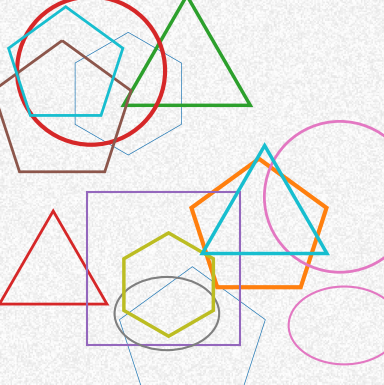[{"shape": "pentagon", "thickness": 0.5, "radius": 1.0, "center": [0.5, 0.108]}, {"shape": "hexagon", "thickness": 0.5, "radius": 0.8, "center": [0.333, 0.757]}, {"shape": "pentagon", "thickness": 3, "radius": 0.92, "center": [0.673, 0.403]}, {"shape": "triangle", "thickness": 2.5, "radius": 0.95, "center": [0.485, 0.821]}, {"shape": "triangle", "thickness": 2, "radius": 0.81, "center": [0.138, 0.291]}, {"shape": "circle", "thickness": 3, "radius": 0.96, "center": [0.237, 0.816]}, {"shape": "square", "thickness": 1.5, "radius": 1.0, "center": [0.425, 0.303]}, {"shape": "pentagon", "thickness": 2, "radius": 0.94, "center": [0.161, 0.706]}, {"shape": "circle", "thickness": 2, "radius": 0.98, "center": [0.883, 0.489]}, {"shape": "oval", "thickness": 1.5, "radius": 0.72, "center": [0.894, 0.155]}, {"shape": "oval", "thickness": 1.5, "radius": 0.68, "center": [0.433, 0.186]}, {"shape": "hexagon", "thickness": 2.5, "radius": 0.67, "center": [0.438, 0.261]}, {"shape": "pentagon", "thickness": 2, "radius": 0.78, "center": [0.171, 0.826]}, {"shape": "triangle", "thickness": 2.5, "radius": 0.93, "center": [0.687, 0.435]}]